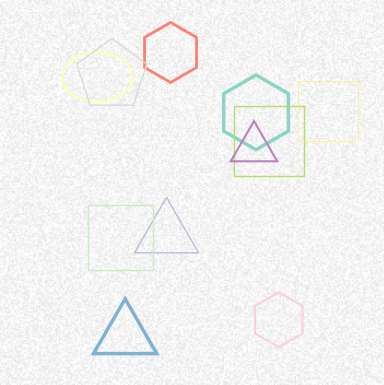[{"shape": "hexagon", "thickness": 2.5, "radius": 0.49, "center": [0.665, 0.708]}, {"shape": "oval", "thickness": 1.5, "radius": 0.45, "center": [0.253, 0.8]}, {"shape": "triangle", "thickness": 1, "radius": 0.48, "center": [0.433, 0.391]}, {"shape": "hexagon", "thickness": 2, "radius": 0.39, "center": [0.443, 0.864]}, {"shape": "triangle", "thickness": 2.5, "radius": 0.47, "center": [0.325, 0.129]}, {"shape": "square", "thickness": 1, "radius": 0.45, "center": [0.7, 0.634]}, {"shape": "hexagon", "thickness": 1.5, "radius": 0.36, "center": [0.724, 0.17]}, {"shape": "pentagon", "thickness": 1, "radius": 0.48, "center": [0.29, 0.804]}, {"shape": "triangle", "thickness": 1.5, "radius": 0.35, "center": [0.66, 0.616]}, {"shape": "square", "thickness": 1, "radius": 0.42, "center": [0.313, 0.383]}, {"shape": "square", "thickness": 0.5, "radius": 0.39, "center": [0.853, 0.711]}]